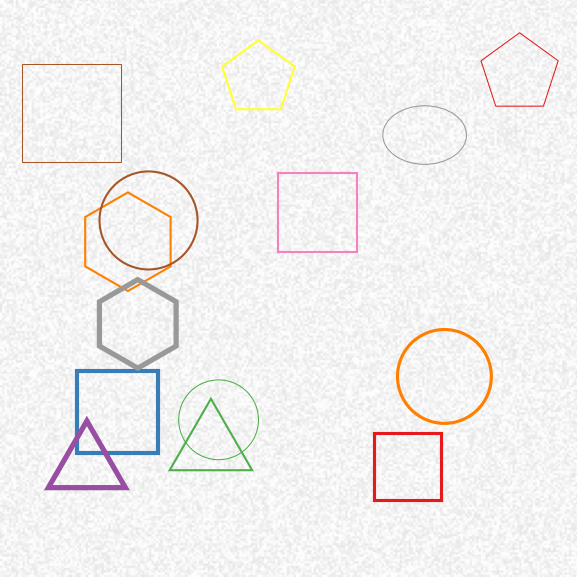[{"shape": "square", "thickness": 1.5, "radius": 0.29, "center": [0.705, 0.191]}, {"shape": "pentagon", "thickness": 0.5, "radius": 0.35, "center": [0.9, 0.872]}, {"shape": "square", "thickness": 2, "radius": 0.35, "center": [0.204, 0.286]}, {"shape": "circle", "thickness": 0.5, "radius": 0.35, "center": [0.378, 0.272]}, {"shape": "triangle", "thickness": 1, "radius": 0.41, "center": [0.365, 0.226]}, {"shape": "triangle", "thickness": 2.5, "radius": 0.39, "center": [0.15, 0.193]}, {"shape": "circle", "thickness": 1.5, "radius": 0.41, "center": [0.77, 0.347]}, {"shape": "hexagon", "thickness": 1, "radius": 0.43, "center": [0.221, 0.581]}, {"shape": "pentagon", "thickness": 1, "radius": 0.33, "center": [0.447, 0.863]}, {"shape": "circle", "thickness": 1, "radius": 0.42, "center": [0.257, 0.617]}, {"shape": "square", "thickness": 0.5, "radius": 0.43, "center": [0.124, 0.804]}, {"shape": "square", "thickness": 1, "radius": 0.34, "center": [0.55, 0.631]}, {"shape": "hexagon", "thickness": 2.5, "radius": 0.38, "center": [0.239, 0.438]}, {"shape": "oval", "thickness": 0.5, "radius": 0.36, "center": [0.735, 0.765]}]